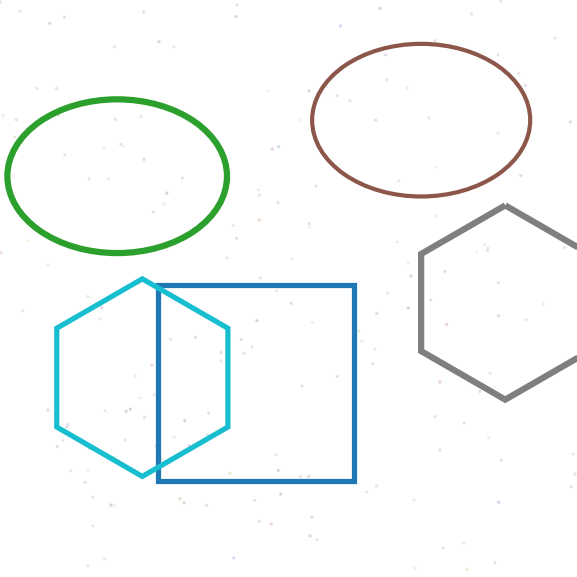[{"shape": "square", "thickness": 2.5, "radius": 0.85, "center": [0.444, 0.336]}, {"shape": "oval", "thickness": 3, "radius": 0.95, "center": [0.203, 0.694]}, {"shape": "oval", "thickness": 2, "radius": 0.94, "center": [0.729, 0.791]}, {"shape": "hexagon", "thickness": 3, "radius": 0.84, "center": [0.875, 0.475]}, {"shape": "hexagon", "thickness": 2.5, "radius": 0.86, "center": [0.246, 0.345]}]